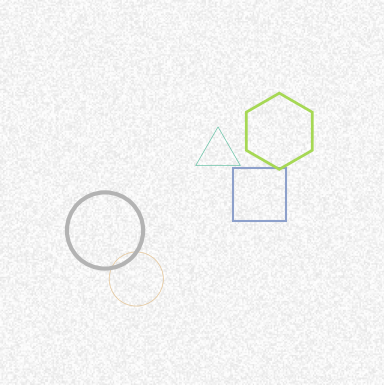[{"shape": "triangle", "thickness": 0.5, "radius": 0.34, "center": [0.566, 0.603]}, {"shape": "square", "thickness": 1.5, "radius": 0.34, "center": [0.674, 0.495]}, {"shape": "hexagon", "thickness": 2, "radius": 0.49, "center": [0.725, 0.659]}, {"shape": "circle", "thickness": 0.5, "radius": 0.35, "center": [0.354, 0.275]}, {"shape": "circle", "thickness": 3, "radius": 0.5, "center": [0.273, 0.401]}]